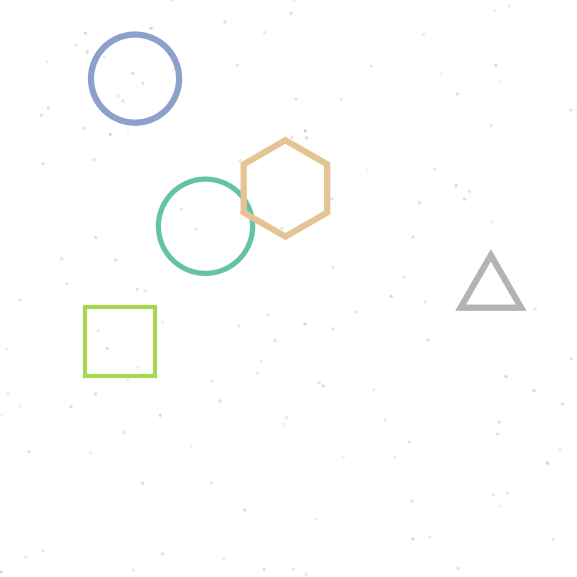[{"shape": "circle", "thickness": 2.5, "radius": 0.41, "center": [0.356, 0.607]}, {"shape": "circle", "thickness": 3, "radius": 0.38, "center": [0.234, 0.863]}, {"shape": "square", "thickness": 2, "radius": 0.3, "center": [0.208, 0.407]}, {"shape": "hexagon", "thickness": 3, "radius": 0.42, "center": [0.494, 0.673]}, {"shape": "triangle", "thickness": 3, "radius": 0.3, "center": [0.85, 0.497]}]